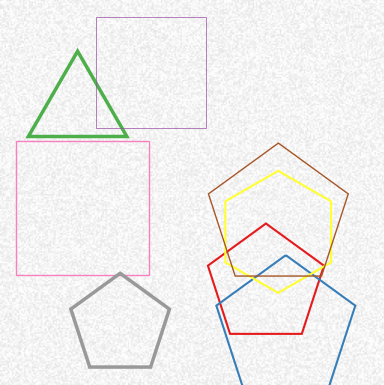[{"shape": "pentagon", "thickness": 1.5, "radius": 0.79, "center": [0.691, 0.261]}, {"shape": "pentagon", "thickness": 1.5, "radius": 0.95, "center": [0.742, 0.147]}, {"shape": "triangle", "thickness": 2.5, "radius": 0.74, "center": [0.202, 0.719]}, {"shape": "square", "thickness": 0.5, "radius": 0.72, "center": [0.393, 0.812]}, {"shape": "hexagon", "thickness": 1.5, "radius": 0.79, "center": [0.723, 0.398]}, {"shape": "pentagon", "thickness": 1, "radius": 0.95, "center": [0.723, 0.437]}, {"shape": "square", "thickness": 1, "radius": 0.87, "center": [0.215, 0.46]}, {"shape": "pentagon", "thickness": 2.5, "radius": 0.67, "center": [0.312, 0.156]}]